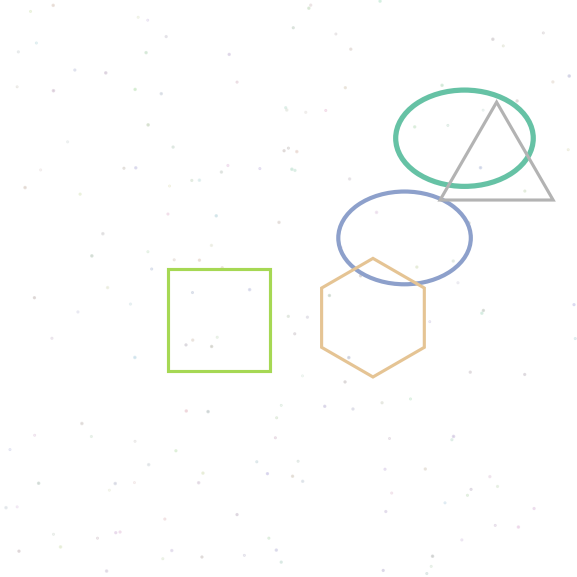[{"shape": "oval", "thickness": 2.5, "radius": 0.6, "center": [0.804, 0.76]}, {"shape": "oval", "thickness": 2, "radius": 0.57, "center": [0.701, 0.587]}, {"shape": "square", "thickness": 1.5, "radius": 0.44, "center": [0.38, 0.444]}, {"shape": "hexagon", "thickness": 1.5, "radius": 0.51, "center": [0.646, 0.449]}, {"shape": "triangle", "thickness": 1.5, "radius": 0.56, "center": [0.86, 0.709]}]